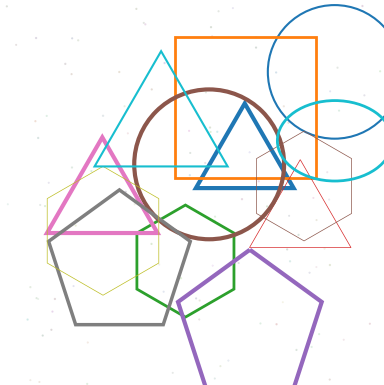[{"shape": "triangle", "thickness": 3, "radius": 0.73, "center": [0.636, 0.585]}, {"shape": "circle", "thickness": 1.5, "radius": 0.87, "center": [0.869, 0.813]}, {"shape": "square", "thickness": 2, "radius": 0.92, "center": [0.637, 0.72]}, {"shape": "hexagon", "thickness": 2, "radius": 0.73, "center": [0.482, 0.322]}, {"shape": "triangle", "thickness": 0.5, "radius": 0.76, "center": [0.78, 0.433]}, {"shape": "pentagon", "thickness": 3, "radius": 0.98, "center": [0.649, 0.155]}, {"shape": "circle", "thickness": 3, "radius": 0.97, "center": [0.543, 0.573]}, {"shape": "hexagon", "thickness": 0.5, "radius": 0.71, "center": [0.79, 0.517]}, {"shape": "triangle", "thickness": 3, "radius": 0.83, "center": [0.266, 0.478]}, {"shape": "pentagon", "thickness": 2.5, "radius": 0.97, "center": [0.31, 0.313]}, {"shape": "hexagon", "thickness": 0.5, "radius": 0.84, "center": [0.268, 0.401]}, {"shape": "triangle", "thickness": 1.5, "radius": 1.0, "center": [0.418, 0.667]}, {"shape": "oval", "thickness": 2, "radius": 0.75, "center": [0.87, 0.634]}]